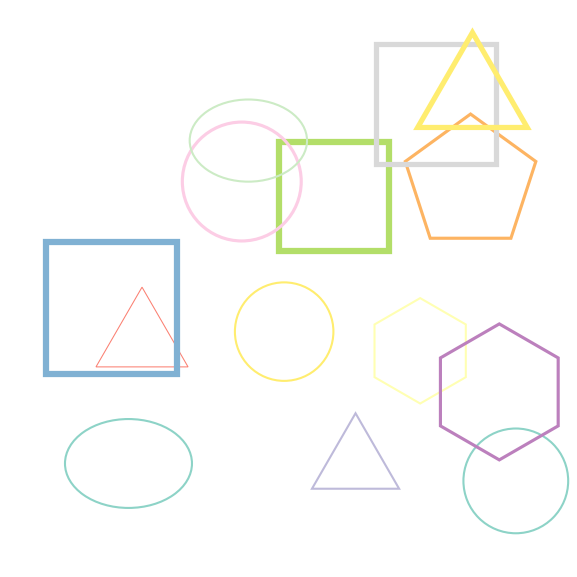[{"shape": "circle", "thickness": 1, "radius": 0.45, "center": [0.893, 0.166]}, {"shape": "oval", "thickness": 1, "radius": 0.55, "center": [0.222, 0.197]}, {"shape": "hexagon", "thickness": 1, "radius": 0.46, "center": [0.728, 0.392]}, {"shape": "triangle", "thickness": 1, "radius": 0.44, "center": [0.616, 0.196]}, {"shape": "triangle", "thickness": 0.5, "radius": 0.46, "center": [0.246, 0.41]}, {"shape": "square", "thickness": 3, "radius": 0.57, "center": [0.193, 0.466]}, {"shape": "pentagon", "thickness": 1.5, "radius": 0.59, "center": [0.815, 0.683]}, {"shape": "square", "thickness": 3, "radius": 0.48, "center": [0.578, 0.659]}, {"shape": "circle", "thickness": 1.5, "radius": 0.51, "center": [0.419, 0.685]}, {"shape": "square", "thickness": 2.5, "radius": 0.52, "center": [0.755, 0.819]}, {"shape": "hexagon", "thickness": 1.5, "radius": 0.59, "center": [0.865, 0.321]}, {"shape": "oval", "thickness": 1, "radius": 0.51, "center": [0.43, 0.756]}, {"shape": "triangle", "thickness": 2.5, "radius": 0.55, "center": [0.818, 0.833]}, {"shape": "circle", "thickness": 1, "radius": 0.43, "center": [0.492, 0.425]}]